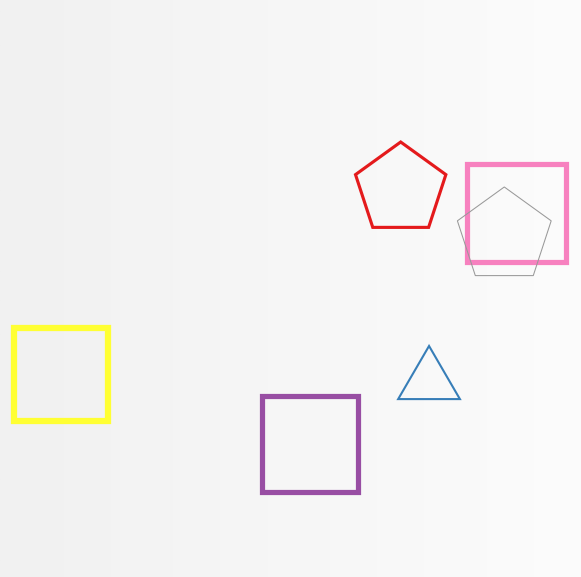[{"shape": "pentagon", "thickness": 1.5, "radius": 0.41, "center": [0.689, 0.672]}, {"shape": "triangle", "thickness": 1, "radius": 0.31, "center": [0.738, 0.339]}, {"shape": "square", "thickness": 2.5, "radius": 0.42, "center": [0.534, 0.23]}, {"shape": "square", "thickness": 3, "radius": 0.4, "center": [0.105, 0.35]}, {"shape": "square", "thickness": 2.5, "radius": 0.43, "center": [0.889, 0.631]}, {"shape": "pentagon", "thickness": 0.5, "radius": 0.42, "center": [0.868, 0.591]}]